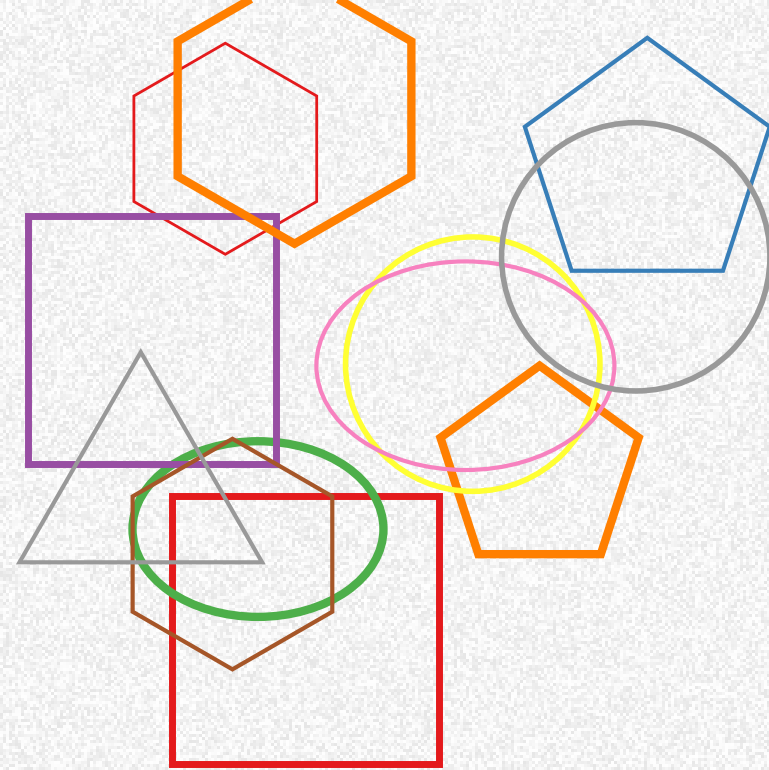[{"shape": "square", "thickness": 2.5, "radius": 0.87, "center": [0.397, 0.182]}, {"shape": "hexagon", "thickness": 1, "radius": 0.69, "center": [0.293, 0.807]}, {"shape": "pentagon", "thickness": 1.5, "radius": 0.84, "center": [0.841, 0.784]}, {"shape": "oval", "thickness": 3, "radius": 0.81, "center": [0.335, 0.313]}, {"shape": "square", "thickness": 2.5, "radius": 0.8, "center": [0.197, 0.559]}, {"shape": "pentagon", "thickness": 3, "radius": 0.68, "center": [0.701, 0.39]}, {"shape": "hexagon", "thickness": 3, "radius": 0.88, "center": [0.382, 0.859]}, {"shape": "circle", "thickness": 2, "radius": 0.83, "center": [0.614, 0.527]}, {"shape": "hexagon", "thickness": 1.5, "radius": 0.75, "center": [0.302, 0.28]}, {"shape": "oval", "thickness": 1.5, "radius": 0.97, "center": [0.604, 0.525]}, {"shape": "triangle", "thickness": 1.5, "radius": 0.91, "center": [0.183, 0.361]}, {"shape": "circle", "thickness": 2, "radius": 0.87, "center": [0.826, 0.666]}]